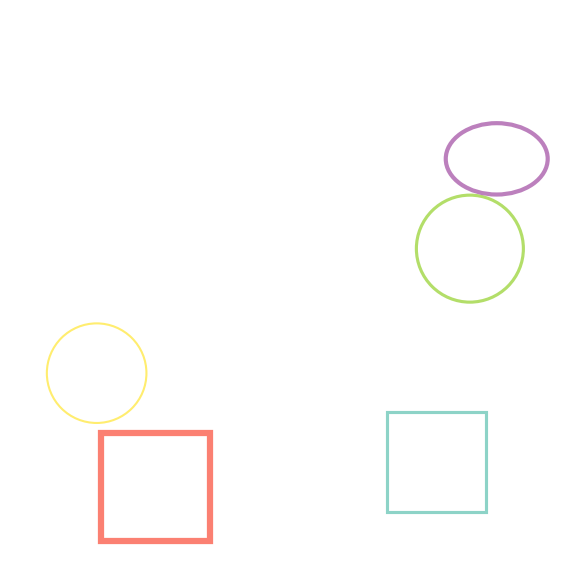[{"shape": "square", "thickness": 1.5, "radius": 0.43, "center": [0.756, 0.199]}, {"shape": "square", "thickness": 3, "radius": 0.47, "center": [0.269, 0.156]}, {"shape": "circle", "thickness": 1.5, "radius": 0.46, "center": [0.814, 0.569]}, {"shape": "oval", "thickness": 2, "radius": 0.44, "center": [0.86, 0.724]}, {"shape": "circle", "thickness": 1, "radius": 0.43, "center": [0.167, 0.353]}]